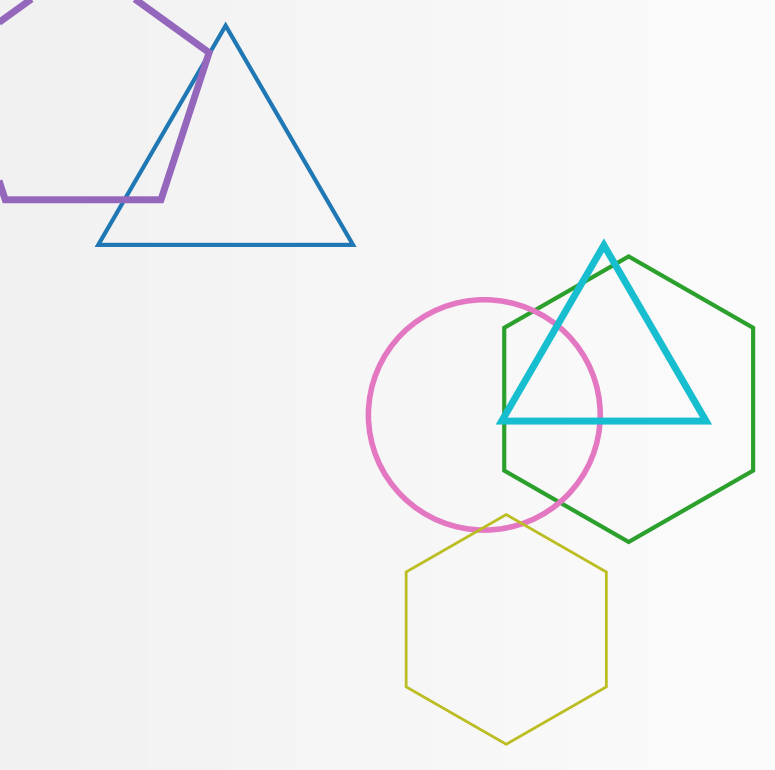[{"shape": "triangle", "thickness": 1.5, "radius": 0.95, "center": [0.291, 0.777]}, {"shape": "hexagon", "thickness": 1.5, "radius": 0.93, "center": [0.811, 0.482]}, {"shape": "pentagon", "thickness": 2.5, "radius": 0.85, "center": [0.107, 0.879]}, {"shape": "circle", "thickness": 2, "radius": 0.75, "center": [0.625, 0.461]}, {"shape": "hexagon", "thickness": 1, "radius": 0.75, "center": [0.653, 0.183]}, {"shape": "triangle", "thickness": 2.5, "radius": 0.76, "center": [0.779, 0.529]}]